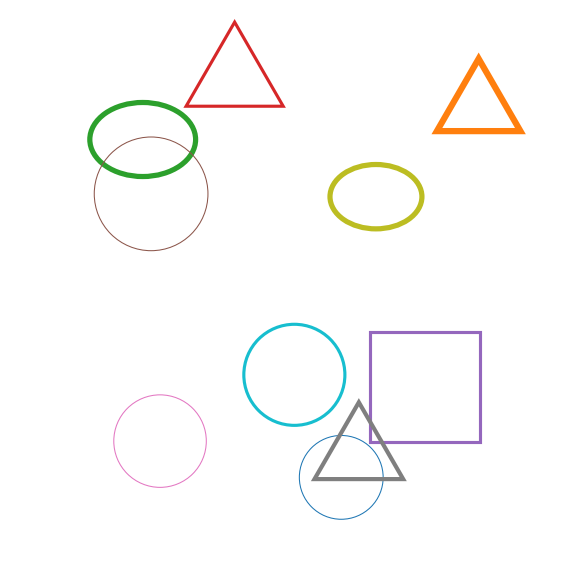[{"shape": "circle", "thickness": 0.5, "radius": 0.36, "center": [0.591, 0.173]}, {"shape": "triangle", "thickness": 3, "radius": 0.42, "center": [0.829, 0.814]}, {"shape": "oval", "thickness": 2.5, "radius": 0.46, "center": [0.247, 0.758]}, {"shape": "triangle", "thickness": 1.5, "radius": 0.49, "center": [0.406, 0.864]}, {"shape": "square", "thickness": 1.5, "radius": 0.48, "center": [0.737, 0.329]}, {"shape": "circle", "thickness": 0.5, "radius": 0.49, "center": [0.262, 0.663]}, {"shape": "circle", "thickness": 0.5, "radius": 0.4, "center": [0.277, 0.235]}, {"shape": "triangle", "thickness": 2, "radius": 0.44, "center": [0.621, 0.214]}, {"shape": "oval", "thickness": 2.5, "radius": 0.4, "center": [0.651, 0.659]}, {"shape": "circle", "thickness": 1.5, "radius": 0.44, "center": [0.51, 0.35]}]